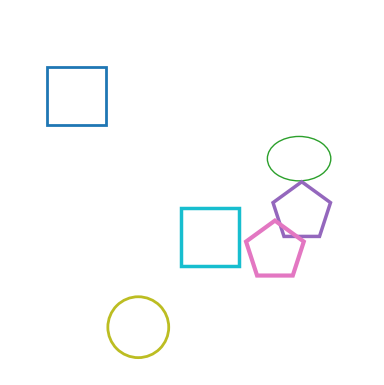[{"shape": "square", "thickness": 2, "radius": 0.38, "center": [0.199, 0.75]}, {"shape": "oval", "thickness": 1, "radius": 0.41, "center": [0.777, 0.588]}, {"shape": "pentagon", "thickness": 2.5, "radius": 0.39, "center": [0.784, 0.449]}, {"shape": "pentagon", "thickness": 3, "radius": 0.39, "center": [0.714, 0.348]}, {"shape": "circle", "thickness": 2, "radius": 0.4, "center": [0.359, 0.15]}, {"shape": "square", "thickness": 2.5, "radius": 0.38, "center": [0.545, 0.385]}]